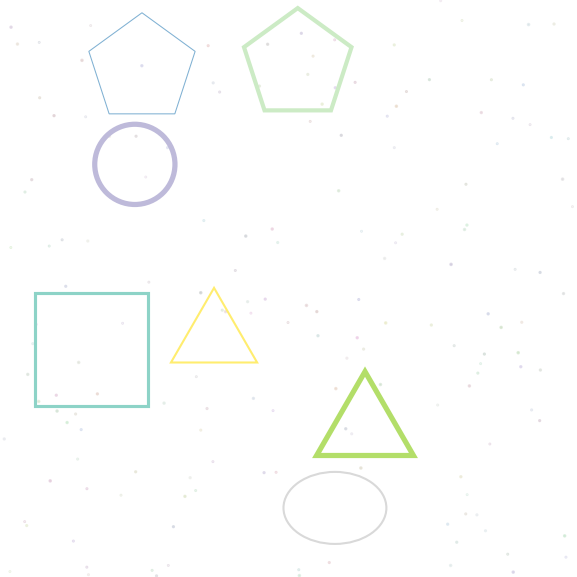[{"shape": "square", "thickness": 1.5, "radius": 0.49, "center": [0.159, 0.394]}, {"shape": "circle", "thickness": 2.5, "radius": 0.35, "center": [0.234, 0.715]}, {"shape": "pentagon", "thickness": 0.5, "radius": 0.48, "center": [0.246, 0.88]}, {"shape": "triangle", "thickness": 2.5, "radius": 0.48, "center": [0.632, 0.259]}, {"shape": "oval", "thickness": 1, "radius": 0.45, "center": [0.58, 0.12]}, {"shape": "pentagon", "thickness": 2, "radius": 0.49, "center": [0.516, 0.887]}, {"shape": "triangle", "thickness": 1, "radius": 0.43, "center": [0.371, 0.415]}]